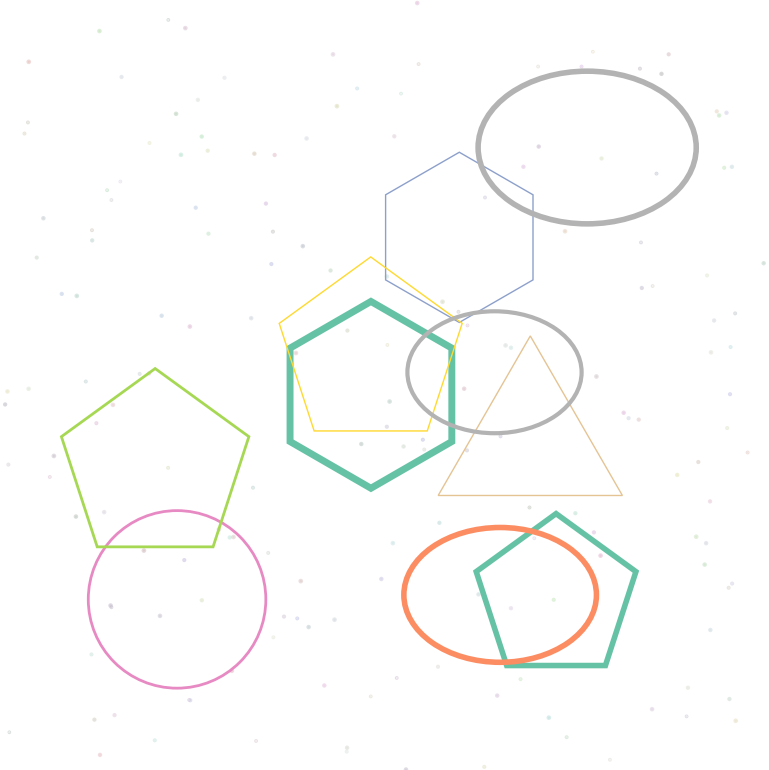[{"shape": "hexagon", "thickness": 2.5, "radius": 0.61, "center": [0.482, 0.487]}, {"shape": "pentagon", "thickness": 2, "radius": 0.55, "center": [0.722, 0.224]}, {"shape": "oval", "thickness": 2, "radius": 0.63, "center": [0.65, 0.227]}, {"shape": "hexagon", "thickness": 0.5, "radius": 0.55, "center": [0.596, 0.692]}, {"shape": "circle", "thickness": 1, "radius": 0.58, "center": [0.23, 0.222]}, {"shape": "pentagon", "thickness": 1, "radius": 0.64, "center": [0.201, 0.393]}, {"shape": "pentagon", "thickness": 0.5, "radius": 0.62, "center": [0.481, 0.541]}, {"shape": "triangle", "thickness": 0.5, "radius": 0.69, "center": [0.689, 0.426]}, {"shape": "oval", "thickness": 2, "radius": 0.71, "center": [0.763, 0.808]}, {"shape": "oval", "thickness": 1.5, "radius": 0.57, "center": [0.642, 0.517]}]